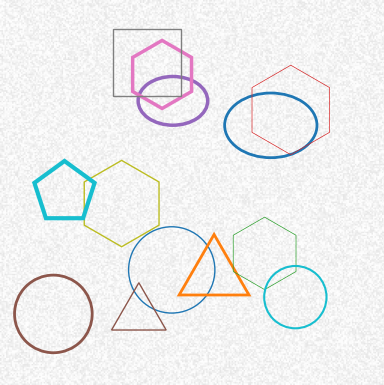[{"shape": "oval", "thickness": 2, "radius": 0.6, "center": [0.703, 0.674]}, {"shape": "circle", "thickness": 1, "radius": 0.56, "center": [0.446, 0.299]}, {"shape": "triangle", "thickness": 2, "radius": 0.52, "center": [0.556, 0.286]}, {"shape": "hexagon", "thickness": 0.5, "radius": 0.47, "center": [0.687, 0.342]}, {"shape": "hexagon", "thickness": 0.5, "radius": 0.58, "center": [0.755, 0.714]}, {"shape": "oval", "thickness": 2.5, "radius": 0.45, "center": [0.449, 0.738]}, {"shape": "circle", "thickness": 2, "radius": 0.5, "center": [0.139, 0.185]}, {"shape": "triangle", "thickness": 1, "radius": 0.41, "center": [0.361, 0.184]}, {"shape": "hexagon", "thickness": 2.5, "radius": 0.44, "center": [0.421, 0.807]}, {"shape": "square", "thickness": 1, "radius": 0.44, "center": [0.382, 0.838]}, {"shape": "hexagon", "thickness": 1, "radius": 0.56, "center": [0.316, 0.471]}, {"shape": "circle", "thickness": 1.5, "radius": 0.4, "center": [0.767, 0.228]}, {"shape": "pentagon", "thickness": 3, "radius": 0.41, "center": [0.168, 0.5]}]